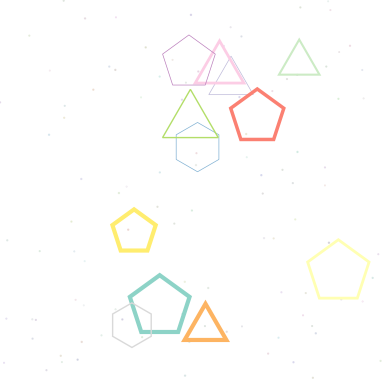[{"shape": "pentagon", "thickness": 3, "radius": 0.41, "center": [0.415, 0.204]}, {"shape": "pentagon", "thickness": 2, "radius": 0.42, "center": [0.879, 0.293]}, {"shape": "triangle", "thickness": 0.5, "radius": 0.33, "center": [0.6, 0.787]}, {"shape": "pentagon", "thickness": 2.5, "radius": 0.36, "center": [0.668, 0.696]}, {"shape": "hexagon", "thickness": 0.5, "radius": 0.32, "center": [0.513, 0.618]}, {"shape": "triangle", "thickness": 3, "radius": 0.31, "center": [0.534, 0.148]}, {"shape": "triangle", "thickness": 1, "radius": 0.42, "center": [0.495, 0.684]}, {"shape": "triangle", "thickness": 2, "radius": 0.37, "center": [0.57, 0.821]}, {"shape": "hexagon", "thickness": 1, "radius": 0.29, "center": [0.343, 0.155]}, {"shape": "pentagon", "thickness": 0.5, "radius": 0.36, "center": [0.491, 0.837]}, {"shape": "triangle", "thickness": 1.5, "radius": 0.3, "center": [0.777, 0.836]}, {"shape": "pentagon", "thickness": 3, "radius": 0.3, "center": [0.348, 0.397]}]